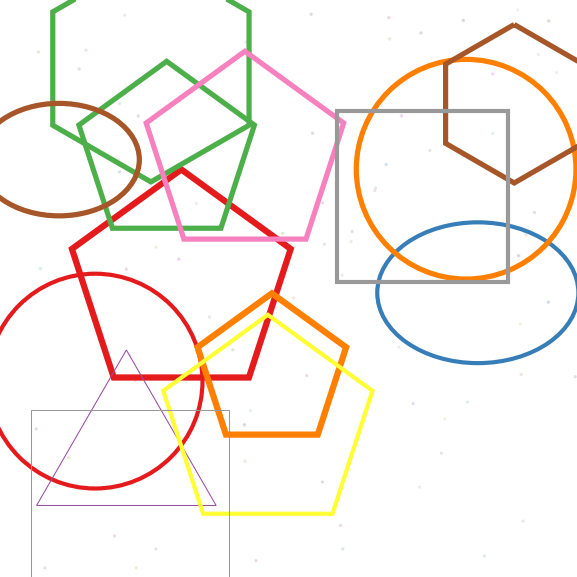[{"shape": "circle", "thickness": 2, "radius": 0.93, "center": [0.165, 0.339]}, {"shape": "pentagon", "thickness": 3, "radius": 1.0, "center": [0.314, 0.507]}, {"shape": "oval", "thickness": 2, "radius": 0.87, "center": [0.827, 0.492]}, {"shape": "hexagon", "thickness": 2.5, "radius": 0.98, "center": [0.261, 0.88]}, {"shape": "pentagon", "thickness": 2.5, "radius": 0.8, "center": [0.289, 0.733]}, {"shape": "triangle", "thickness": 0.5, "radius": 0.9, "center": [0.219, 0.214]}, {"shape": "circle", "thickness": 2.5, "radius": 0.95, "center": [0.807, 0.706]}, {"shape": "pentagon", "thickness": 3, "radius": 0.68, "center": [0.471, 0.356]}, {"shape": "pentagon", "thickness": 2, "radius": 0.95, "center": [0.464, 0.264]}, {"shape": "oval", "thickness": 2.5, "radius": 0.7, "center": [0.102, 0.723]}, {"shape": "hexagon", "thickness": 2.5, "radius": 0.69, "center": [0.89, 0.82]}, {"shape": "pentagon", "thickness": 2.5, "radius": 0.9, "center": [0.424, 0.731]}, {"shape": "square", "thickness": 2, "radius": 0.74, "center": [0.731, 0.659]}, {"shape": "square", "thickness": 0.5, "radius": 0.86, "center": [0.225, 0.118]}]